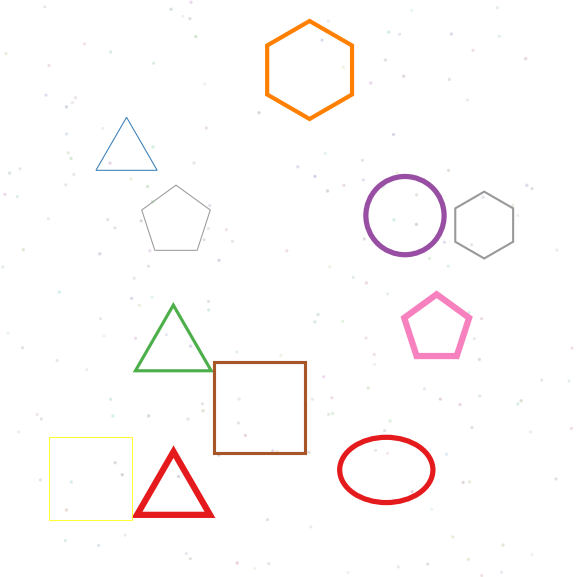[{"shape": "oval", "thickness": 2.5, "radius": 0.4, "center": [0.669, 0.185]}, {"shape": "triangle", "thickness": 3, "radius": 0.36, "center": [0.3, 0.144]}, {"shape": "triangle", "thickness": 0.5, "radius": 0.31, "center": [0.219, 0.735]}, {"shape": "triangle", "thickness": 1.5, "radius": 0.38, "center": [0.3, 0.395]}, {"shape": "circle", "thickness": 2.5, "radius": 0.34, "center": [0.701, 0.626]}, {"shape": "hexagon", "thickness": 2, "radius": 0.42, "center": [0.536, 0.878]}, {"shape": "square", "thickness": 0.5, "radius": 0.36, "center": [0.157, 0.17]}, {"shape": "square", "thickness": 1.5, "radius": 0.39, "center": [0.45, 0.294]}, {"shape": "pentagon", "thickness": 3, "radius": 0.3, "center": [0.756, 0.43]}, {"shape": "hexagon", "thickness": 1, "radius": 0.29, "center": [0.838, 0.609]}, {"shape": "pentagon", "thickness": 0.5, "radius": 0.31, "center": [0.305, 0.616]}]